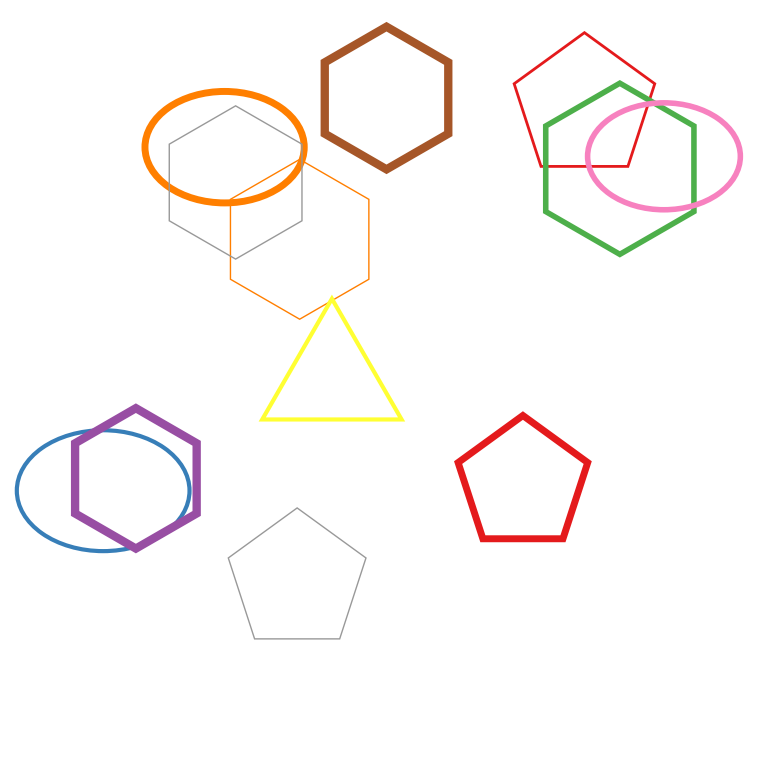[{"shape": "pentagon", "thickness": 2.5, "radius": 0.44, "center": [0.679, 0.372]}, {"shape": "pentagon", "thickness": 1, "radius": 0.48, "center": [0.759, 0.862]}, {"shape": "oval", "thickness": 1.5, "radius": 0.56, "center": [0.134, 0.363]}, {"shape": "hexagon", "thickness": 2, "radius": 0.56, "center": [0.805, 0.781]}, {"shape": "hexagon", "thickness": 3, "radius": 0.46, "center": [0.176, 0.379]}, {"shape": "oval", "thickness": 2.5, "radius": 0.52, "center": [0.292, 0.809]}, {"shape": "hexagon", "thickness": 0.5, "radius": 0.52, "center": [0.389, 0.689]}, {"shape": "triangle", "thickness": 1.5, "radius": 0.52, "center": [0.431, 0.507]}, {"shape": "hexagon", "thickness": 3, "radius": 0.46, "center": [0.502, 0.873]}, {"shape": "oval", "thickness": 2, "radius": 0.5, "center": [0.862, 0.797]}, {"shape": "hexagon", "thickness": 0.5, "radius": 0.5, "center": [0.306, 0.763]}, {"shape": "pentagon", "thickness": 0.5, "radius": 0.47, "center": [0.386, 0.246]}]